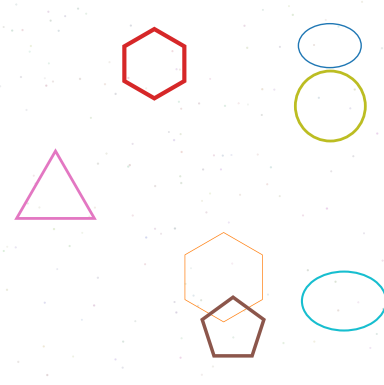[{"shape": "oval", "thickness": 1, "radius": 0.41, "center": [0.857, 0.881]}, {"shape": "hexagon", "thickness": 0.5, "radius": 0.58, "center": [0.581, 0.28]}, {"shape": "hexagon", "thickness": 3, "radius": 0.45, "center": [0.401, 0.835]}, {"shape": "pentagon", "thickness": 2.5, "radius": 0.42, "center": [0.605, 0.144]}, {"shape": "triangle", "thickness": 2, "radius": 0.58, "center": [0.144, 0.491]}, {"shape": "circle", "thickness": 2, "radius": 0.45, "center": [0.858, 0.725]}, {"shape": "oval", "thickness": 1.5, "radius": 0.55, "center": [0.894, 0.218]}]